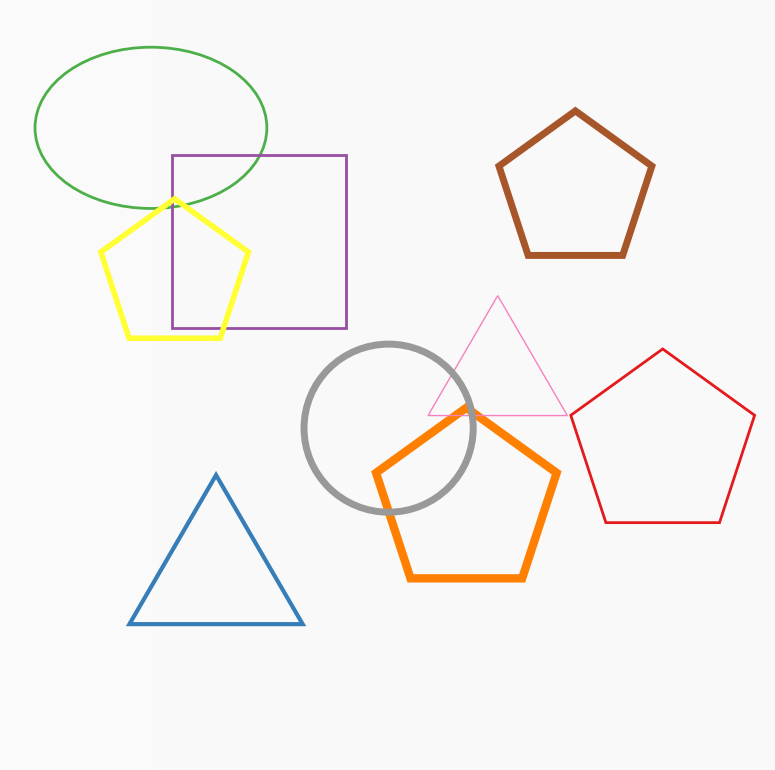[{"shape": "pentagon", "thickness": 1, "radius": 0.62, "center": [0.855, 0.422]}, {"shape": "triangle", "thickness": 1.5, "radius": 0.65, "center": [0.279, 0.254]}, {"shape": "oval", "thickness": 1, "radius": 0.75, "center": [0.195, 0.834]}, {"shape": "square", "thickness": 1, "radius": 0.56, "center": [0.334, 0.686]}, {"shape": "pentagon", "thickness": 3, "radius": 0.61, "center": [0.602, 0.348]}, {"shape": "pentagon", "thickness": 2, "radius": 0.5, "center": [0.225, 0.642]}, {"shape": "pentagon", "thickness": 2.5, "radius": 0.52, "center": [0.742, 0.752]}, {"shape": "triangle", "thickness": 0.5, "radius": 0.52, "center": [0.642, 0.512]}, {"shape": "circle", "thickness": 2.5, "radius": 0.55, "center": [0.501, 0.444]}]